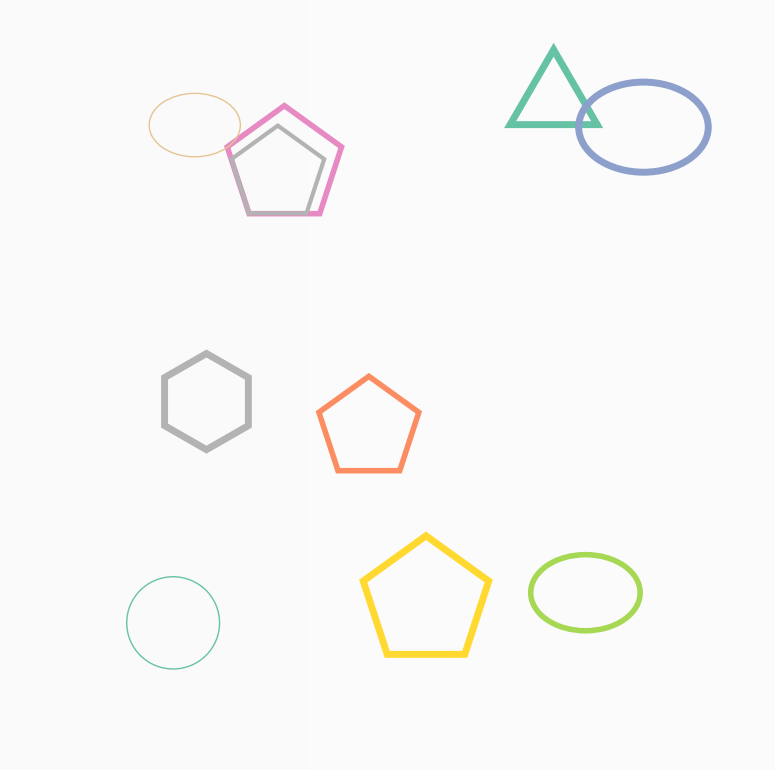[{"shape": "triangle", "thickness": 2.5, "radius": 0.32, "center": [0.714, 0.871]}, {"shape": "circle", "thickness": 0.5, "radius": 0.3, "center": [0.223, 0.191]}, {"shape": "pentagon", "thickness": 2, "radius": 0.34, "center": [0.476, 0.444]}, {"shape": "oval", "thickness": 2.5, "radius": 0.42, "center": [0.83, 0.835]}, {"shape": "pentagon", "thickness": 2, "radius": 0.39, "center": [0.367, 0.785]}, {"shape": "oval", "thickness": 2, "radius": 0.35, "center": [0.755, 0.23]}, {"shape": "pentagon", "thickness": 2.5, "radius": 0.43, "center": [0.55, 0.219]}, {"shape": "oval", "thickness": 0.5, "radius": 0.29, "center": [0.251, 0.838]}, {"shape": "hexagon", "thickness": 2.5, "radius": 0.31, "center": [0.266, 0.478]}, {"shape": "pentagon", "thickness": 1.5, "radius": 0.31, "center": [0.358, 0.774]}]